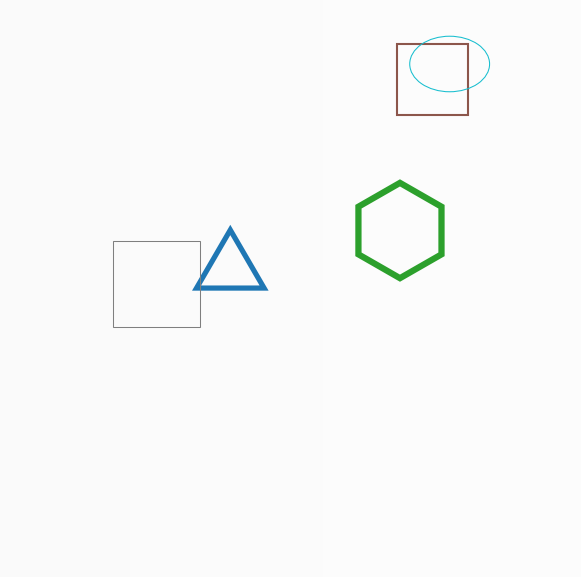[{"shape": "triangle", "thickness": 2.5, "radius": 0.34, "center": [0.396, 0.534]}, {"shape": "hexagon", "thickness": 3, "radius": 0.41, "center": [0.688, 0.6]}, {"shape": "square", "thickness": 1, "radius": 0.31, "center": [0.744, 0.862]}, {"shape": "square", "thickness": 0.5, "radius": 0.37, "center": [0.269, 0.507]}, {"shape": "oval", "thickness": 0.5, "radius": 0.34, "center": [0.774, 0.888]}]